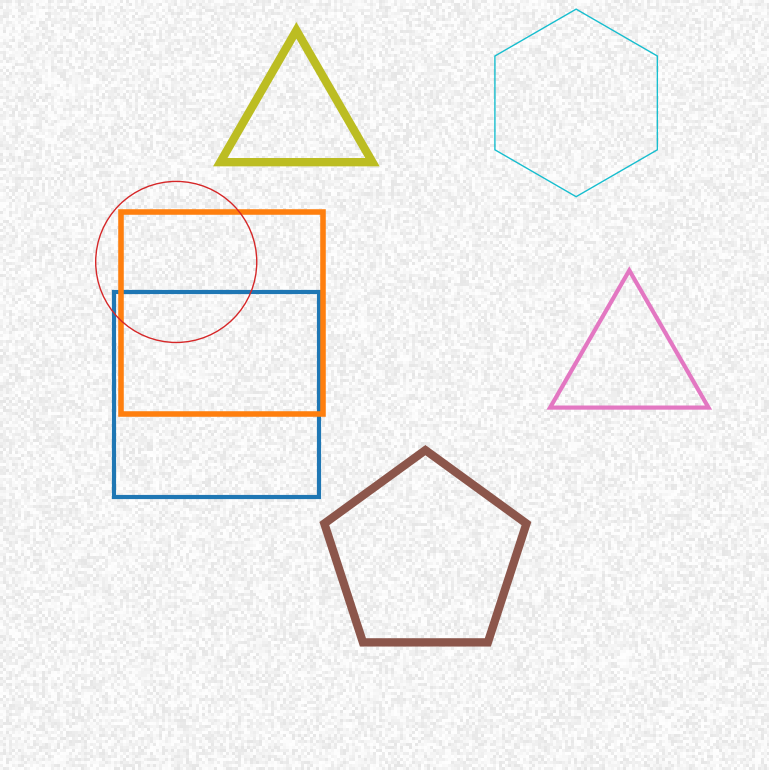[{"shape": "square", "thickness": 1.5, "radius": 0.67, "center": [0.281, 0.488]}, {"shape": "square", "thickness": 2, "radius": 0.66, "center": [0.288, 0.594]}, {"shape": "circle", "thickness": 0.5, "radius": 0.52, "center": [0.229, 0.66]}, {"shape": "pentagon", "thickness": 3, "radius": 0.69, "center": [0.552, 0.277]}, {"shape": "triangle", "thickness": 1.5, "radius": 0.59, "center": [0.817, 0.53]}, {"shape": "triangle", "thickness": 3, "radius": 0.57, "center": [0.385, 0.846]}, {"shape": "hexagon", "thickness": 0.5, "radius": 0.61, "center": [0.748, 0.866]}]